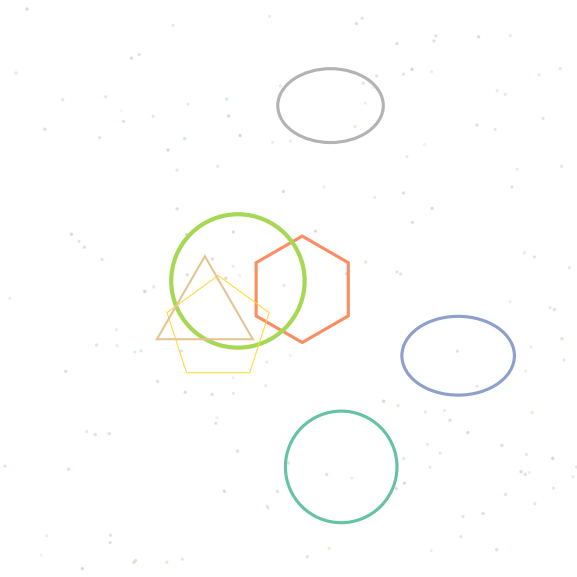[{"shape": "circle", "thickness": 1.5, "radius": 0.48, "center": [0.591, 0.191]}, {"shape": "hexagon", "thickness": 1.5, "radius": 0.46, "center": [0.523, 0.498]}, {"shape": "oval", "thickness": 1.5, "radius": 0.49, "center": [0.793, 0.383]}, {"shape": "circle", "thickness": 2, "radius": 0.58, "center": [0.412, 0.513]}, {"shape": "pentagon", "thickness": 0.5, "radius": 0.47, "center": [0.378, 0.429]}, {"shape": "triangle", "thickness": 1, "radius": 0.48, "center": [0.355, 0.46]}, {"shape": "oval", "thickness": 1.5, "radius": 0.46, "center": [0.572, 0.816]}]